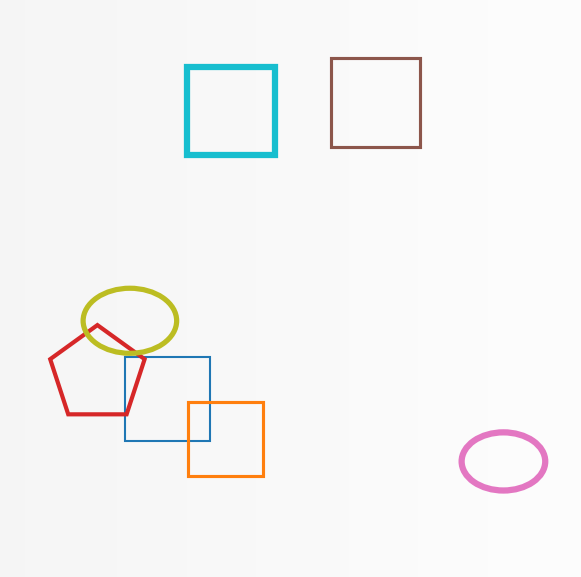[{"shape": "square", "thickness": 1, "radius": 0.37, "center": [0.289, 0.308]}, {"shape": "square", "thickness": 1.5, "radius": 0.32, "center": [0.388, 0.239]}, {"shape": "pentagon", "thickness": 2, "radius": 0.43, "center": [0.168, 0.351]}, {"shape": "square", "thickness": 1.5, "radius": 0.39, "center": [0.646, 0.821]}, {"shape": "oval", "thickness": 3, "radius": 0.36, "center": [0.866, 0.2]}, {"shape": "oval", "thickness": 2.5, "radius": 0.4, "center": [0.223, 0.444]}, {"shape": "square", "thickness": 3, "radius": 0.38, "center": [0.397, 0.806]}]